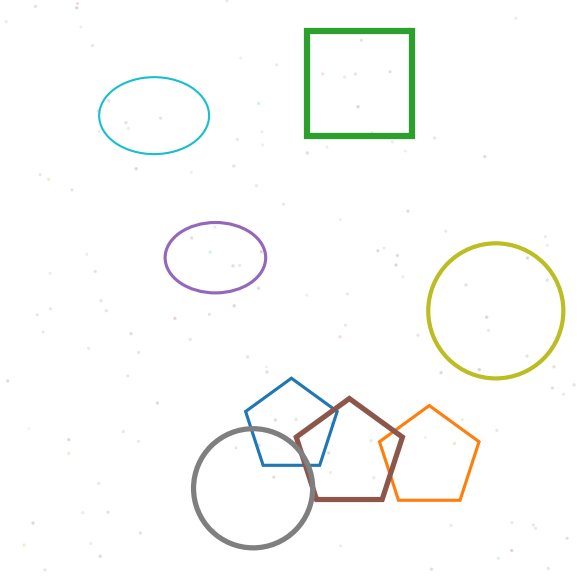[{"shape": "pentagon", "thickness": 1.5, "radius": 0.42, "center": [0.505, 0.261]}, {"shape": "pentagon", "thickness": 1.5, "radius": 0.45, "center": [0.743, 0.206]}, {"shape": "square", "thickness": 3, "radius": 0.46, "center": [0.623, 0.855]}, {"shape": "oval", "thickness": 1.5, "radius": 0.44, "center": [0.373, 0.553]}, {"shape": "pentagon", "thickness": 2.5, "radius": 0.48, "center": [0.605, 0.212]}, {"shape": "circle", "thickness": 2.5, "radius": 0.52, "center": [0.438, 0.154]}, {"shape": "circle", "thickness": 2, "radius": 0.58, "center": [0.859, 0.461]}, {"shape": "oval", "thickness": 1, "radius": 0.48, "center": [0.267, 0.799]}]